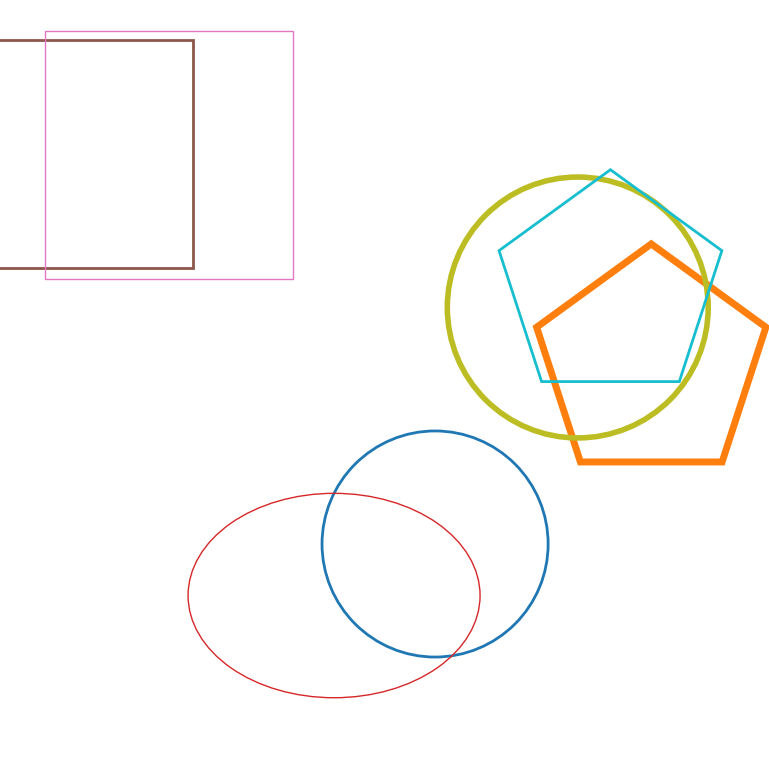[{"shape": "circle", "thickness": 1, "radius": 0.73, "center": [0.565, 0.294]}, {"shape": "pentagon", "thickness": 2.5, "radius": 0.78, "center": [0.846, 0.527]}, {"shape": "oval", "thickness": 0.5, "radius": 0.95, "center": [0.434, 0.227]}, {"shape": "square", "thickness": 1, "radius": 0.74, "center": [0.102, 0.8]}, {"shape": "square", "thickness": 0.5, "radius": 0.81, "center": [0.22, 0.798]}, {"shape": "circle", "thickness": 2, "radius": 0.85, "center": [0.75, 0.601]}, {"shape": "pentagon", "thickness": 1, "radius": 0.76, "center": [0.793, 0.627]}]